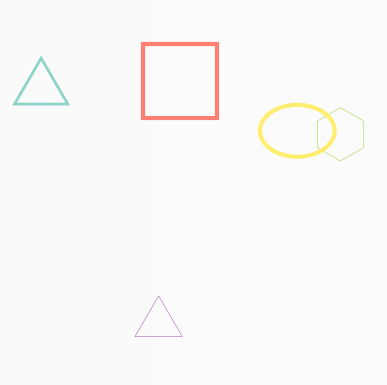[{"shape": "triangle", "thickness": 2, "radius": 0.4, "center": [0.106, 0.769]}, {"shape": "square", "thickness": 3, "radius": 0.48, "center": [0.464, 0.789]}, {"shape": "hexagon", "thickness": 0.5, "radius": 0.35, "center": [0.879, 0.651]}, {"shape": "triangle", "thickness": 0.5, "radius": 0.35, "center": [0.409, 0.161]}, {"shape": "oval", "thickness": 3, "radius": 0.48, "center": [0.767, 0.66]}]